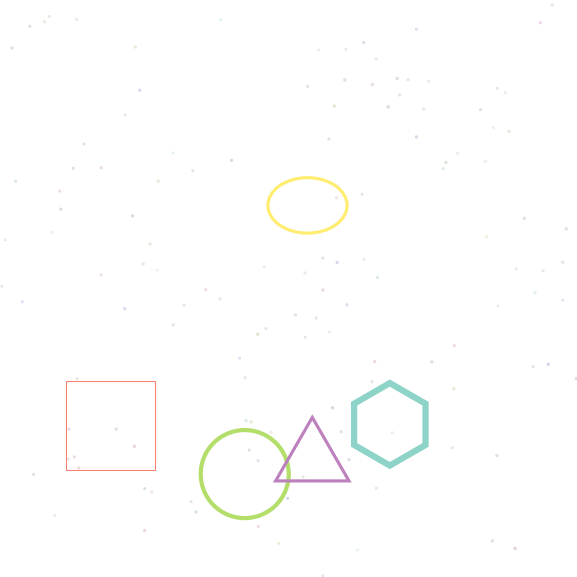[{"shape": "hexagon", "thickness": 3, "radius": 0.36, "center": [0.675, 0.264]}, {"shape": "square", "thickness": 0.5, "radius": 0.39, "center": [0.192, 0.262]}, {"shape": "circle", "thickness": 2, "radius": 0.38, "center": [0.424, 0.178]}, {"shape": "triangle", "thickness": 1.5, "radius": 0.37, "center": [0.541, 0.203]}, {"shape": "oval", "thickness": 1.5, "radius": 0.34, "center": [0.532, 0.643]}]